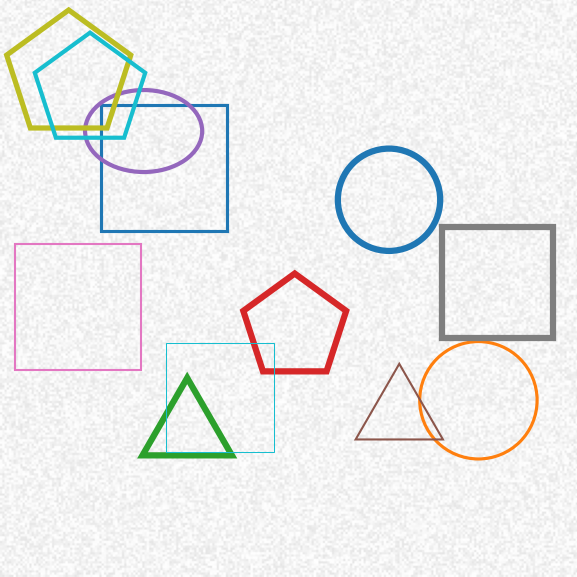[{"shape": "square", "thickness": 1.5, "radius": 0.55, "center": [0.284, 0.709]}, {"shape": "circle", "thickness": 3, "radius": 0.44, "center": [0.674, 0.653]}, {"shape": "circle", "thickness": 1.5, "radius": 0.51, "center": [0.828, 0.306]}, {"shape": "triangle", "thickness": 3, "radius": 0.45, "center": [0.324, 0.255]}, {"shape": "pentagon", "thickness": 3, "radius": 0.47, "center": [0.51, 0.432]}, {"shape": "oval", "thickness": 2, "radius": 0.51, "center": [0.249, 0.772]}, {"shape": "triangle", "thickness": 1, "radius": 0.44, "center": [0.691, 0.282]}, {"shape": "square", "thickness": 1, "radius": 0.55, "center": [0.136, 0.468]}, {"shape": "square", "thickness": 3, "radius": 0.48, "center": [0.862, 0.51]}, {"shape": "pentagon", "thickness": 2.5, "radius": 0.56, "center": [0.119, 0.869]}, {"shape": "pentagon", "thickness": 2, "radius": 0.5, "center": [0.156, 0.842]}, {"shape": "square", "thickness": 0.5, "radius": 0.47, "center": [0.381, 0.311]}]